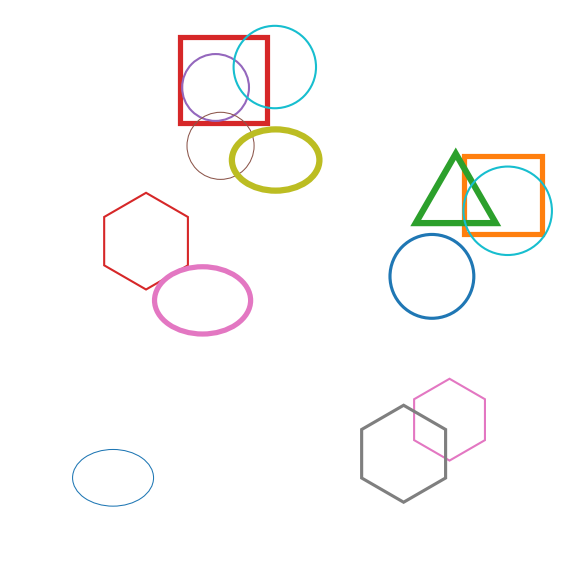[{"shape": "circle", "thickness": 1.5, "radius": 0.36, "center": [0.748, 0.521]}, {"shape": "oval", "thickness": 0.5, "radius": 0.35, "center": [0.196, 0.172]}, {"shape": "square", "thickness": 2.5, "radius": 0.34, "center": [0.871, 0.662]}, {"shape": "triangle", "thickness": 3, "radius": 0.4, "center": [0.789, 0.653]}, {"shape": "square", "thickness": 2.5, "radius": 0.38, "center": [0.388, 0.861]}, {"shape": "hexagon", "thickness": 1, "radius": 0.42, "center": [0.253, 0.582]}, {"shape": "circle", "thickness": 1, "radius": 0.29, "center": [0.373, 0.848]}, {"shape": "circle", "thickness": 0.5, "radius": 0.29, "center": [0.382, 0.747]}, {"shape": "oval", "thickness": 2.5, "radius": 0.42, "center": [0.351, 0.479]}, {"shape": "hexagon", "thickness": 1, "radius": 0.35, "center": [0.778, 0.272]}, {"shape": "hexagon", "thickness": 1.5, "radius": 0.42, "center": [0.699, 0.213]}, {"shape": "oval", "thickness": 3, "radius": 0.38, "center": [0.477, 0.722]}, {"shape": "circle", "thickness": 1, "radius": 0.36, "center": [0.476, 0.883]}, {"shape": "circle", "thickness": 1, "radius": 0.38, "center": [0.879, 0.634]}]